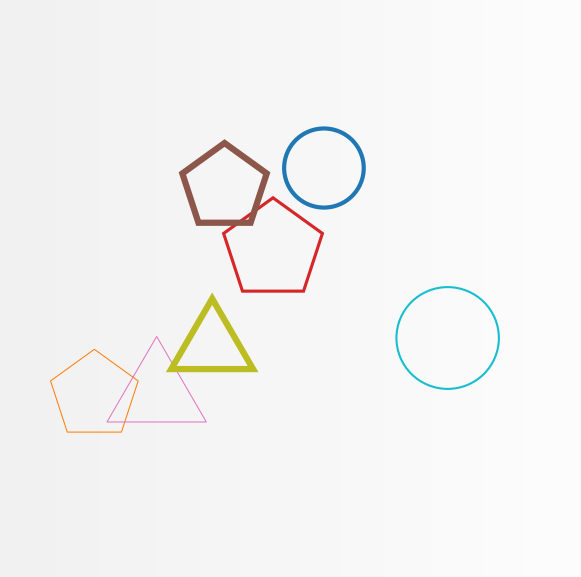[{"shape": "circle", "thickness": 2, "radius": 0.34, "center": [0.557, 0.708]}, {"shape": "pentagon", "thickness": 0.5, "radius": 0.4, "center": [0.162, 0.315]}, {"shape": "pentagon", "thickness": 1.5, "radius": 0.45, "center": [0.47, 0.567]}, {"shape": "pentagon", "thickness": 3, "radius": 0.38, "center": [0.386, 0.675]}, {"shape": "triangle", "thickness": 0.5, "radius": 0.49, "center": [0.27, 0.318]}, {"shape": "triangle", "thickness": 3, "radius": 0.41, "center": [0.365, 0.401]}, {"shape": "circle", "thickness": 1, "radius": 0.44, "center": [0.77, 0.414]}]